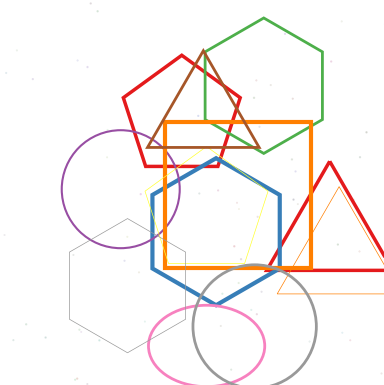[{"shape": "pentagon", "thickness": 2.5, "radius": 0.8, "center": [0.472, 0.697]}, {"shape": "triangle", "thickness": 2.5, "radius": 0.94, "center": [0.856, 0.392]}, {"shape": "hexagon", "thickness": 3, "radius": 0.95, "center": [0.561, 0.398]}, {"shape": "hexagon", "thickness": 2, "radius": 0.88, "center": [0.685, 0.777]}, {"shape": "circle", "thickness": 1.5, "radius": 0.77, "center": [0.314, 0.509]}, {"shape": "square", "thickness": 3, "radius": 0.95, "center": [0.619, 0.494]}, {"shape": "triangle", "thickness": 0.5, "radius": 0.93, "center": [0.881, 0.329]}, {"shape": "pentagon", "thickness": 0.5, "radius": 0.84, "center": [0.536, 0.451]}, {"shape": "triangle", "thickness": 2, "radius": 0.84, "center": [0.528, 0.701]}, {"shape": "oval", "thickness": 2, "radius": 0.76, "center": [0.537, 0.101]}, {"shape": "circle", "thickness": 2, "radius": 0.8, "center": [0.661, 0.152]}, {"shape": "hexagon", "thickness": 0.5, "radius": 0.87, "center": [0.331, 0.258]}]